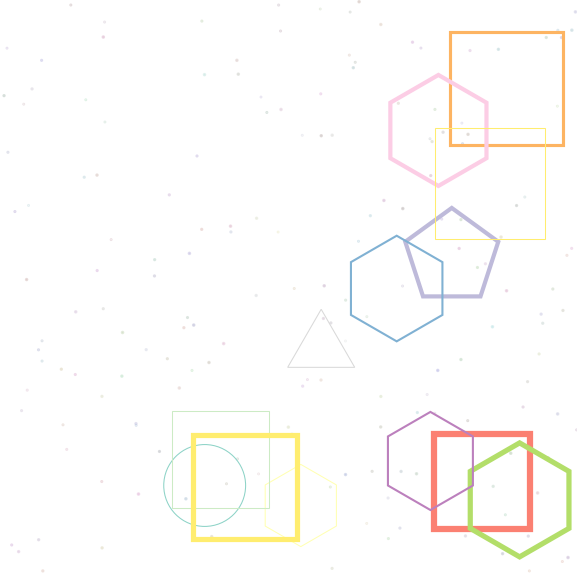[{"shape": "circle", "thickness": 0.5, "radius": 0.35, "center": [0.354, 0.158]}, {"shape": "hexagon", "thickness": 0.5, "radius": 0.36, "center": [0.521, 0.124]}, {"shape": "pentagon", "thickness": 2, "radius": 0.42, "center": [0.782, 0.554]}, {"shape": "square", "thickness": 3, "radius": 0.41, "center": [0.834, 0.165]}, {"shape": "hexagon", "thickness": 1, "radius": 0.46, "center": [0.687, 0.5]}, {"shape": "square", "thickness": 1.5, "radius": 0.49, "center": [0.878, 0.846]}, {"shape": "hexagon", "thickness": 2.5, "radius": 0.49, "center": [0.9, 0.134]}, {"shape": "hexagon", "thickness": 2, "radius": 0.48, "center": [0.759, 0.773]}, {"shape": "triangle", "thickness": 0.5, "radius": 0.34, "center": [0.556, 0.397]}, {"shape": "hexagon", "thickness": 1, "radius": 0.42, "center": [0.745, 0.201]}, {"shape": "square", "thickness": 0.5, "radius": 0.42, "center": [0.382, 0.204]}, {"shape": "square", "thickness": 0.5, "radius": 0.48, "center": [0.849, 0.682]}, {"shape": "square", "thickness": 2.5, "radius": 0.45, "center": [0.423, 0.156]}]